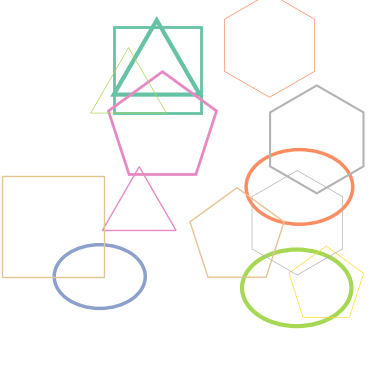[{"shape": "square", "thickness": 2, "radius": 0.56, "center": [0.409, 0.819]}, {"shape": "triangle", "thickness": 3, "radius": 0.64, "center": [0.407, 0.819]}, {"shape": "oval", "thickness": 2.5, "radius": 0.69, "center": [0.778, 0.514]}, {"shape": "hexagon", "thickness": 0.5, "radius": 0.68, "center": [0.7, 0.883]}, {"shape": "oval", "thickness": 2.5, "radius": 0.59, "center": [0.259, 0.282]}, {"shape": "triangle", "thickness": 1, "radius": 0.55, "center": [0.362, 0.457]}, {"shape": "pentagon", "thickness": 2, "radius": 0.74, "center": [0.422, 0.666]}, {"shape": "triangle", "thickness": 0.5, "radius": 0.57, "center": [0.334, 0.763]}, {"shape": "oval", "thickness": 3, "radius": 0.71, "center": [0.771, 0.252]}, {"shape": "pentagon", "thickness": 0.5, "radius": 0.51, "center": [0.847, 0.259]}, {"shape": "square", "thickness": 1, "radius": 0.66, "center": [0.137, 0.412]}, {"shape": "pentagon", "thickness": 1, "radius": 0.64, "center": [0.616, 0.384]}, {"shape": "hexagon", "thickness": 1.5, "radius": 0.7, "center": [0.823, 0.638]}, {"shape": "hexagon", "thickness": 0.5, "radius": 0.68, "center": [0.772, 0.421]}]